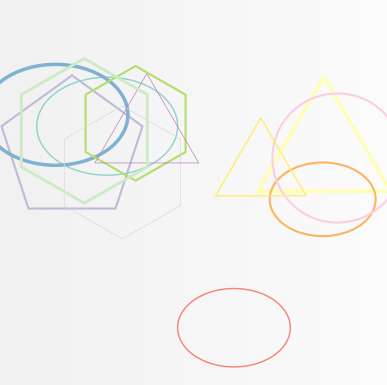[{"shape": "oval", "thickness": 1, "radius": 0.91, "center": [0.277, 0.672]}, {"shape": "triangle", "thickness": 2.5, "radius": 0.99, "center": [0.836, 0.602]}, {"shape": "pentagon", "thickness": 1.5, "radius": 0.96, "center": [0.186, 0.613]}, {"shape": "oval", "thickness": 1, "radius": 0.73, "center": [0.604, 0.149]}, {"shape": "oval", "thickness": 2.5, "radius": 0.94, "center": [0.143, 0.702]}, {"shape": "oval", "thickness": 1.5, "radius": 0.68, "center": [0.833, 0.482]}, {"shape": "hexagon", "thickness": 1.5, "radius": 0.74, "center": [0.35, 0.68]}, {"shape": "circle", "thickness": 1.5, "radius": 0.84, "center": [0.871, 0.59]}, {"shape": "hexagon", "thickness": 0.5, "radius": 0.86, "center": [0.316, 0.552]}, {"shape": "triangle", "thickness": 0.5, "radius": 0.77, "center": [0.379, 0.654]}, {"shape": "hexagon", "thickness": 2, "radius": 0.94, "center": [0.218, 0.66]}, {"shape": "triangle", "thickness": 1, "radius": 0.67, "center": [0.673, 0.559]}]